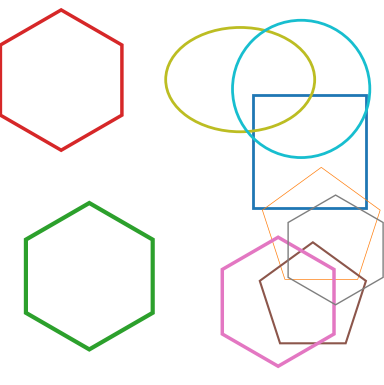[{"shape": "square", "thickness": 2, "radius": 0.73, "center": [0.805, 0.607]}, {"shape": "pentagon", "thickness": 0.5, "radius": 0.8, "center": [0.834, 0.404]}, {"shape": "hexagon", "thickness": 3, "radius": 0.95, "center": [0.232, 0.283]}, {"shape": "hexagon", "thickness": 2.5, "radius": 0.91, "center": [0.159, 0.792]}, {"shape": "pentagon", "thickness": 1.5, "radius": 0.73, "center": [0.813, 0.226]}, {"shape": "hexagon", "thickness": 2.5, "radius": 0.84, "center": [0.722, 0.216]}, {"shape": "hexagon", "thickness": 1, "radius": 0.71, "center": [0.872, 0.351]}, {"shape": "oval", "thickness": 2, "radius": 0.97, "center": [0.624, 0.793]}, {"shape": "circle", "thickness": 2, "radius": 0.89, "center": [0.782, 0.769]}]